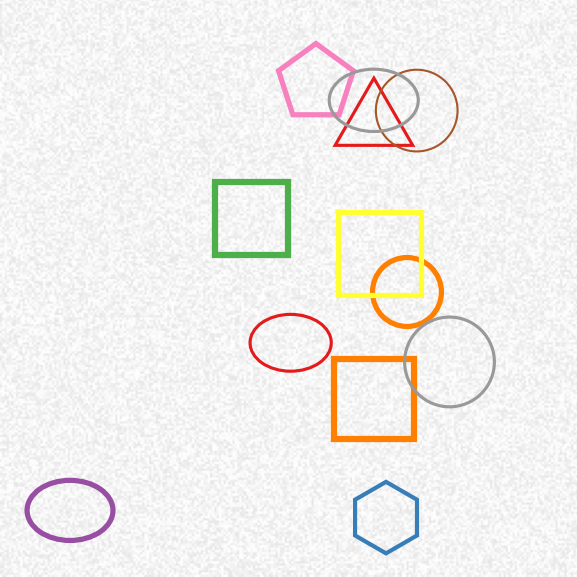[{"shape": "oval", "thickness": 1.5, "radius": 0.35, "center": [0.503, 0.406]}, {"shape": "triangle", "thickness": 1.5, "radius": 0.39, "center": [0.647, 0.786]}, {"shape": "hexagon", "thickness": 2, "radius": 0.31, "center": [0.668, 0.103]}, {"shape": "square", "thickness": 3, "radius": 0.32, "center": [0.435, 0.621]}, {"shape": "oval", "thickness": 2.5, "radius": 0.37, "center": [0.121, 0.115]}, {"shape": "circle", "thickness": 2.5, "radius": 0.3, "center": [0.705, 0.494]}, {"shape": "square", "thickness": 3, "radius": 0.35, "center": [0.648, 0.308]}, {"shape": "square", "thickness": 2.5, "radius": 0.36, "center": [0.657, 0.56]}, {"shape": "circle", "thickness": 1, "radius": 0.35, "center": [0.722, 0.808]}, {"shape": "pentagon", "thickness": 2.5, "radius": 0.34, "center": [0.547, 0.856]}, {"shape": "circle", "thickness": 1.5, "radius": 0.39, "center": [0.778, 0.372]}, {"shape": "oval", "thickness": 1.5, "radius": 0.39, "center": [0.647, 0.825]}]